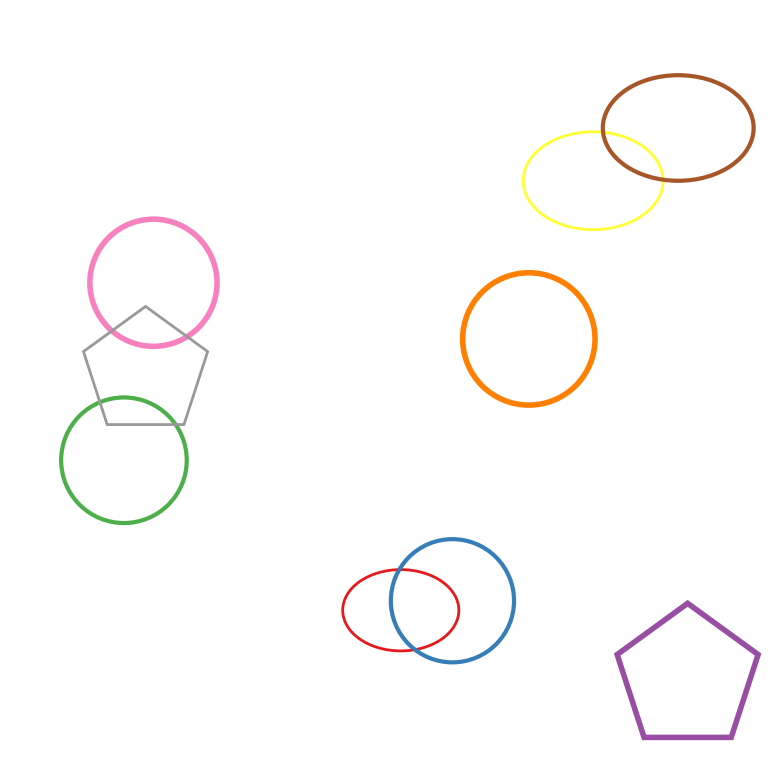[{"shape": "oval", "thickness": 1, "radius": 0.38, "center": [0.52, 0.207]}, {"shape": "circle", "thickness": 1.5, "radius": 0.4, "center": [0.588, 0.22]}, {"shape": "circle", "thickness": 1.5, "radius": 0.41, "center": [0.161, 0.402]}, {"shape": "pentagon", "thickness": 2, "radius": 0.48, "center": [0.893, 0.12]}, {"shape": "circle", "thickness": 2, "radius": 0.43, "center": [0.687, 0.56]}, {"shape": "oval", "thickness": 1, "radius": 0.45, "center": [0.77, 0.765]}, {"shape": "oval", "thickness": 1.5, "radius": 0.49, "center": [0.881, 0.834]}, {"shape": "circle", "thickness": 2, "radius": 0.41, "center": [0.199, 0.633]}, {"shape": "pentagon", "thickness": 1, "radius": 0.42, "center": [0.189, 0.517]}]